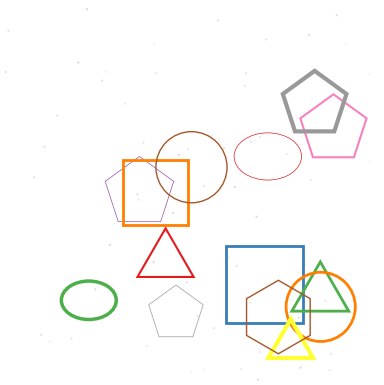[{"shape": "triangle", "thickness": 1.5, "radius": 0.42, "center": [0.43, 0.323]}, {"shape": "oval", "thickness": 0.5, "radius": 0.44, "center": [0.696, 0.594]}, {"shape": "square", "thickness": 2, "radius": 0.5, "center": [0.687, 0.261]}, {"shape": "triangle", "thickness": 2, "radius": 0.43, "center": [0.832, 0.234]}, {"shape": "oval", "thickness": 2.5, "radius": 0.36, "center": [0.231, 0.22]}, {"shape": "pentagon", "thickness": 0.5, "radius": 0.47, "center": [0.362, 0.5]}, {"shape": "square", "thickness": 2, "radius": 0.42, "center": [0.404, 0.5]}, {"shape": "circle", "thickness": 2, "radius": 0.45, "center": [0.833, 0.203]}, {"shape": "triangle", "thickness": 3, "radius": 0.34, "center": [0.755, 0.104]}, {"shape": "circle", "thickness": 1, "radius": 0.46, "center": [0.497, 0.566]}, {"shape": "hexagon", "thickness": 1, "radius": 0.48, "center": [0.723, 0.177]}, {"shape": "pentagon", "thickness": 1.5, "radius": 0.45, "center": [0.866, 0.665]}, {"shape": "pentagon", "thickness": 3, "radius": 0.43, "center": [0.817, 0.729]}, {"shape": "pentagon", "thickness": 0.5, "radius": 0.37, "center": [0.457, 0.185]}]